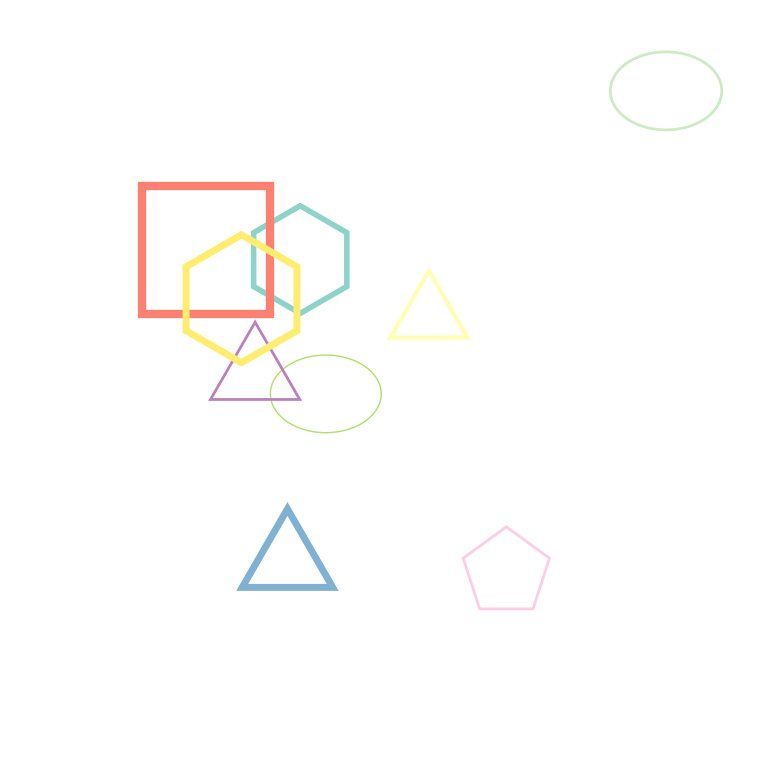[{"shape": "hexagon", "thickness": 2, "radius": 0.35, "center": [0.39, 0.663]}, {"shape": "triangle", "thickness": 1.5, "radius": 0.29, "center": [0.557, 0.591]}, {"shape": "square", "thickness": 3, "radius": 0.41, "center": [0.267, 0.675]}, {"shape": "triangle", "thickness": 2.5, "radius": 0.34, "center": [0.373, 0.271]}, {"shape": "oval", "thickness": 0.5, "radius": 0.36, "center": [0.423, 0.488]}, {"shape": "pentagon", "thickness": 1, "radius": 0.29, "center": [0.658, 0.257]}, {"shape": "triangle", "thickness": 1, "radius": 0.33, "center": [0.331, 0.515]}, {"shape": "oval", "thickness": 1, "radius": 0.36, "center": [0.865, 0.882]}, {"shape": "hexagon", "thickness": 2.5, "radius": 0.42, "center": [0.314, 0.612]}]